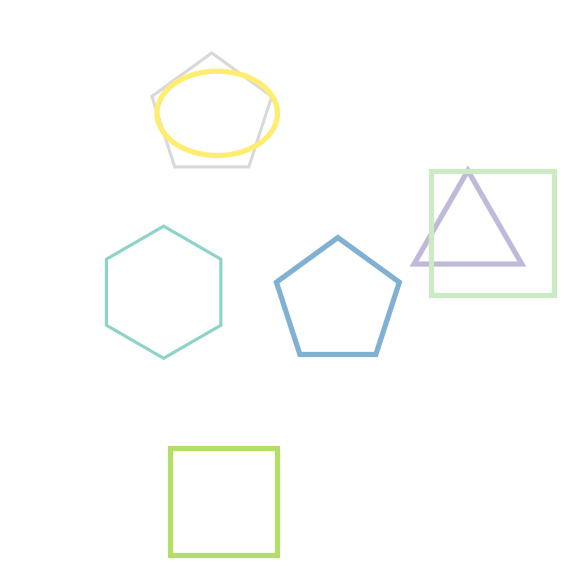[{"shape": "hexagon", "thickness": 1.5, "radius": 0.57, "center": [0.283, 0.493]}, {"shape": "triangle", "thickness": 2.5, "radius": 0.54, "center": [0.81, 0.596]}, {"shape": "pentagon", "thickness": 2.5, "radius": 0.56, "center": [0.585, 0.476]}, {"shape": "square", "thickness": 2.5, "radius": 0.46, "center": [0.386, 0.13]}, {"shape": "pentagon", "thickness": 1.5, "radius": 0.55, "center": [0.367, 0.798]}, {"shape": "square", "thickness": 2.5, "radius": 0.53, "center": [0.853, 0.595]}, {"shape": "oval", "thickness": 2.5, "radius": 0.52, "center": [0.376, 0.803]}]